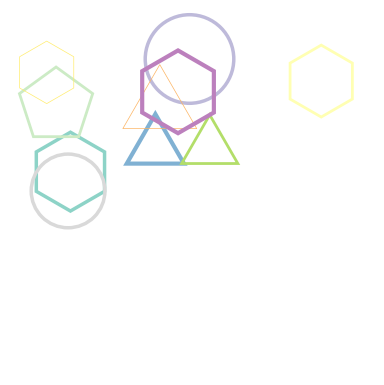[{"shape": "hexagon", "thickness": 2.5, "radius": 0.51, "center": [0.183, 0.554]}, {"shape": "hexagon", "thickness": 2, "radius": 0.47, "center": [0.834, 0.789]}, {"shape": "circle", "thickness": 2.5, "radius": 0.58, "center": [0.492, 0.847]}, {"shape": "triangle", "thickness": 3, "radius": 0.43, "center": [0.404, 0.618]}, {"shape": "triangle", "thickness": 0.5, "radius": 0.55, "center": [0.415, 0.721]}, {"shape": "triangle", "thickness": 2, "radius": 0.42, "center": [0.545, 0.617]}, {"shape": "circle", "thickness": 2.5, "radius": 0.48, "center": [0.177, 0.504]}, {"shape": "hexagon", "thickness": 3, "radius": 0.54, "center": [0.462, 0.761]}, {"shape": "pentagon", "thickness": 2, "radius": 0.5, "center": [0.146, 0.726]}, {"shape": "hexagon", "thickness": 0.5, "radius": 0.41, "center": [0.121, 0.812]}]